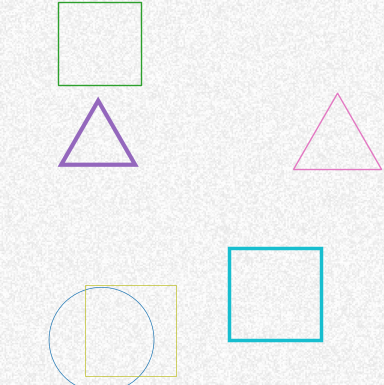[{"shape": "circle", "thickness": 0.5, "radius": 0.68, "center": [0.264, 0.117]}, {"shape": "square", "thickness": 1, "radius": 0.54, "center": [0.259, 0.888]}, {"shape": "triangle", "thickness": 3, "radius": 0.55, "center": [0.255, 0.628]}, {"shape": "triangle", "thickness": 1, "radius": 0.66, "center": [0.877, 0.626]}, {"shape": "square", "thickness": 0.5, "radius": 0.59, "center": [0.34, 0.141]}, {"shape": "square", "thickness": 2.5, "radius": 0.6, "center": [0.715, 0.236]}]